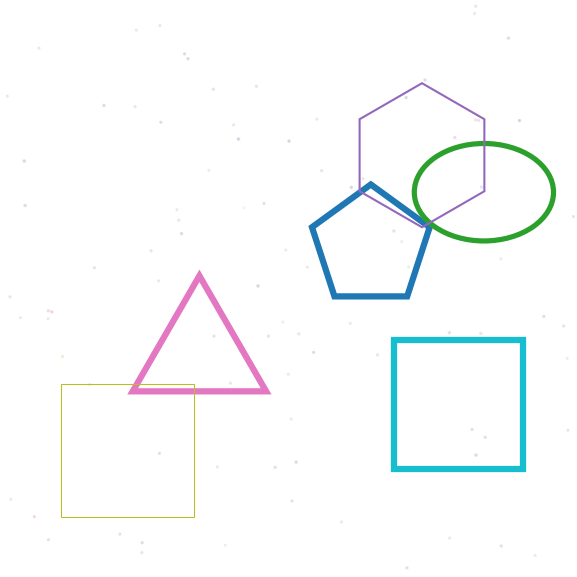[{"shape": "pentagon", "thickness": 3, "radius": 0.54, "center": [0.642, 0.573]}, {"shape": "oval", "thickness": 2.5, "radius": 0.6, "center": [0.838, 0.666]}, {"shape": "hexagon", "thickness": 1, "radius": 0.62, "center": [0.731, 0.73]}, {"shape": "triangle", "thickness": 3, "radius": 0.67, "center": [0.345, 0.388]}, {"shape": "square", "thickness": 0.5, "radius": 0.58, "center": [0.221, 0.219]}, {"shape": "square", "thickness": 3, "radius": 0.56, "center": [0.794, 0.299]}]